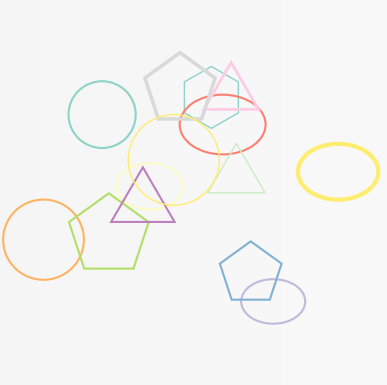[{"shape": "hexagon", "thickness": 1, "radius": 0.4, "center": [0.545, 0.747]}, {"shape": "circle", "thickness": 1.5, "radius": 0.43, "center": [0.264, 0.702]}, {"shape": "oval", "thickness": 1, "radius": 0.43, "center": [0.387, 0.516]}, {"shape": "oval", "thickness": 1.5, "radius": 0.41, "center": [0.705, 0.217]}, {"shape": "oval", "thickness": 1.5, "radius": 0.55, "center": [0.575, 0.677]}, {"shape": "pentagon", "thickness": 1.5, "radius": 0.42, "center": [0.647, 0.289]}, {"shape": "circle", "thickness": 1.5, "radius": 0.52, "center": [0.112, 0.377]}, {"shape": "pentagon", "thickness": 1.5, "radius": 0.54, "center": [0.281, 0.39]}, {"shape": "triangle", "thickness": 2, "radius": 0.41, "center": [0.596, 0.757]}, {"shape": "pentagon", "thickness": 2.5, "radius": 0.48, "center": [0.465, 0.768]}, {"shape": "triangle", "thickness": 1.5, "radius": 0.47, "center": [0.369, 0.471]}, {"shape": "triangle", "thickness": 1, "radius": 0.43, "center": [0.61, 0.542]}, {"shape": "circle", "thickness": 1, "radius": 0.59, "center": [0.449, 0.585]}, {"shape": "oval", "thickness": 3, "radius": 0.52, "center": [0.873, 0.554]}]